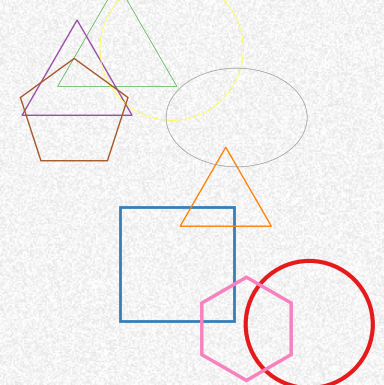[{"shape": "circle", "thickness": 3, "radius": 0.83, "center": [0.803, 0.157]}, {"shape": "square", "thickness": 2, "radius": 0.74, "center": [0.46, 0.314]}, {"shape": "triangle", "thickness": 0.5, "radius": 0.89, "center": [0.305, 0.865]}, {"shape": "triangle", "thickness": 1, "radius": 0.82, "center": [0.2, 0.783]}, {"shape": "triangle", "thickness": 1, "radius": 0.68, "center": [0.586, 0.481]}, {"shape": "circle", "thickness": 0.5, "radius": 0.93, "center": [0.446, 0.873]}, {"shape": "pentagon", "thickness": 1, "radius": 0.73, "center": [0.193, 0.701]}, {"shape": "hexagon", "thickness": 2.5, "radius": 0.67, "center": [0.64, 0.146]}, {"shape": "oval", "thickness": 0.5, "radius": 0.92, "center": [0.615, 0.695]}]